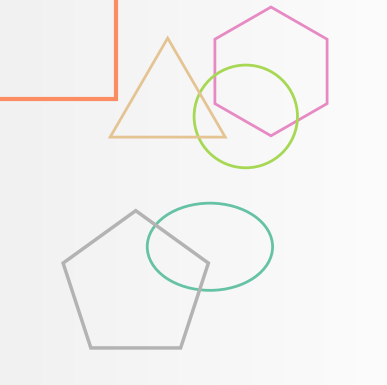[{"shape": "oval", "thickness": 2, "radius": 0.81, "center": [0.542, 0.359]}, {"shape": "square", "thickness": 3, "radius": 0.76, "center": [0.147, 0.893]}, {"shape": "hexagon", "thickness": 2, "radius": 0.84, "center": [0.699, 0.814]}, {"shape": "circle", "thickness": 2, "radius": 0.67, "center": [0.634, 0.698]}, {"shape": "triangle", "thickness": 2, "radius": 0.86, "center": [0.433, 0.73]}, {"shape": "pentagon", "thickness": 2.5, "radius": 0.99, "center": [0.35, 0.256]}]